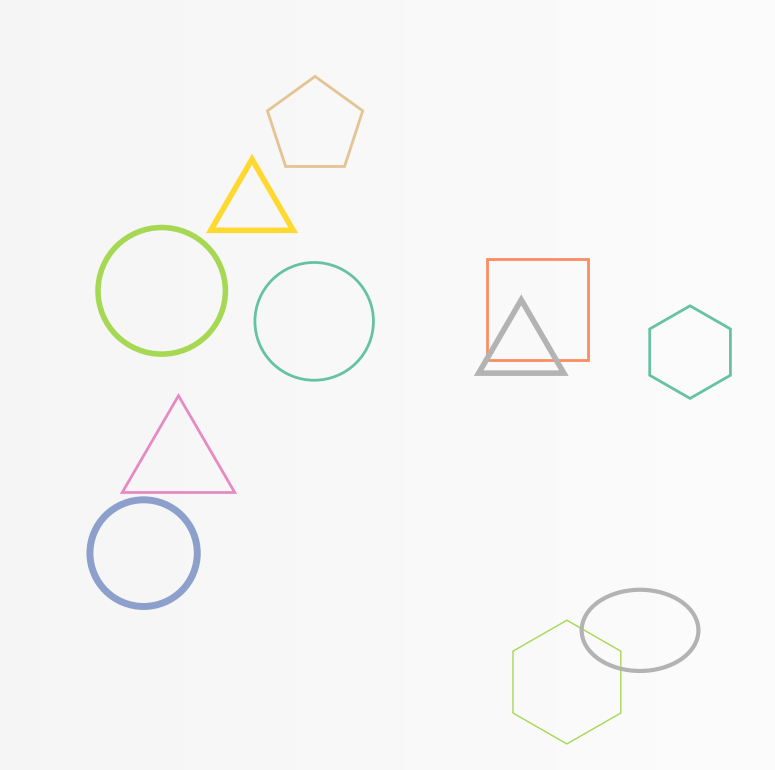[{"shape": "circle", "thickness": 1, "radius": 0.38, "center": [0.405, 0.583]}, {"shape": "hexagon", "thickness": 1, "radius": 0.3, "center": [0.89, 0.543]}, {"shape": "square", "thickness": 1, "radius": 0.33, "center": [0.693, 0.598]}, {"shape": "circle", "thickness": 2.5, "radius": 0.35, "center": [0.185, 0.282]}, {"shape": "triangle", "thickness": 1, "radius": 0.42, "center": [0.23, 0.402]}, {"shape": "circle", "thickness": 2, "radius": 0.41, "center": [0.209, 0.622]}, {"shape": "hexagon", "thickness": 0.5, "radius": 0.4, "center": [0.731, 0.114]}, {"shape": "triangle", "thickness": 2, "radius": 0.31, "center": [0.325, 0.732]}, {"shape": "pentagon", "thickness": 1, "radius": 0.32, "center": [0.407, 0.836]}, {"shape": "oval", "thickness": 1.5, "radius": 0.38, "center": [0.826, 0.181]}, {"shape": "triangle", "thickness": 2, "radius": 0.32, "center": [0.673, 0.547]}]